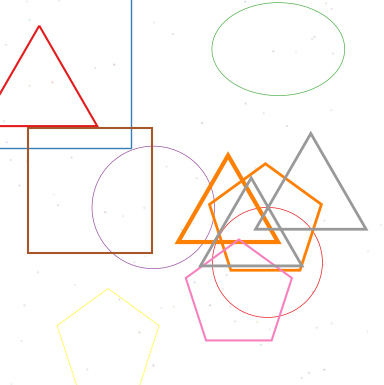[{"shape": "circle", "thickness": 0.5, "radius": 0.71, "center": [0.695, 0.318]}, {"shape": "triangle", "thickness": 1.5, "radius": 0.87, "center": [0.102, 0.759]}, {"shape": "square", "thickness": 1, "radius": 0.98, "center": [0.146, 0.81]}, {"shape": "oval", "thickness": 0.5, "radius": 0.86, "center": [0.723, 0.872]}, {"shape": "circle", "thickness": 0.5, "radius": 0.8, "center": [0.398, 0.461]}, {"shape": "pentagon", "thickness": 2, "radius": 0.76, "center": [0.689, 0.422]}, {"shape": "triangle", "thickness": 3, "radius": 0.75, "center": [0.592, 0.446]}, {"shape": "pentagon", "thickness": 0.5, "radius": 0.7, "center": [0.281, 0.111]}, {"shape": "square", "thickness": 1.5, "radius": 0.81, "center": [0.234, 0.506]}, {"shape": "pentagon", "thickness": 1.5, "radius": 0.72, "center": [0.62, 0.233]}, {"shape": "triangle", "thickness": 2, "radius": 0.83, "center": [0.807, 0.487]}, {"shape": "triangle", "thickness": 2, "radius": 0.76, "center": [0.653, 0.386]}]